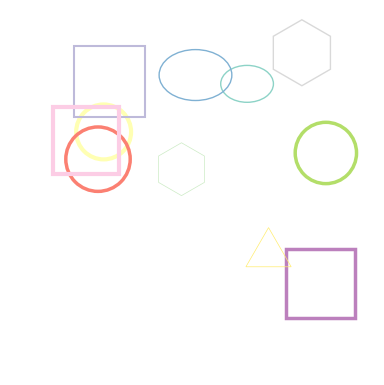[{"shape": "oval", "thickness": 1, "radius": 0.34, "center": [0.642, 0.782]}, {"shape": "circle", "thickness": 3, "radius": 0.36, "center": [0.269, 0.657]}, {"shape": "square", "thickness": 1.5, "radius": 0.46, "center": [0.284, 0.788]}, {"shape": "circle", "thickness": 2.5, "radius": 0.42, "center": [0.255, 0.587]}, {"shape": "oval", "thickness": 1, "radius": 0.47, "center": [0.508, 0.805]}, {"shape": "circle", "thickness": 2.5, "radius": 0.4, "center": [0.846, 0.603]}, {"shape": "square", "thickness": 3, "radius": 0.43, "center": [0.224, 0.635]}, {"shape": "hexagon", "thickness": 1, "radius": 0.43, "center": [0.784, 0.863]}, {"shape": "square", "thickness": 2.5, "radius": 0.45, "center": [0.833, 0.263]}, {"shape": "hexagon", "thickness": 0.5, "radius": 0.34, "center": [0.471, 0.561]}, {"shape": "triangle", "thickness": 0.5, "radius": 0.34, "center": [0.697, 0.341]}]